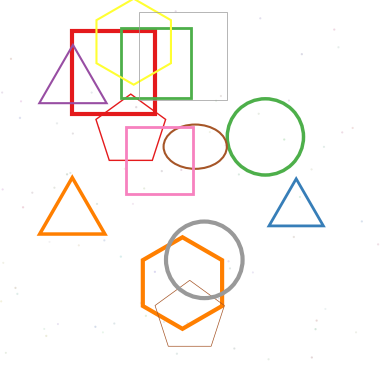[{"shape": "pentagon", "thickness": 1, "radius": 0.48, "center": [0.34, 0.66]}, {"shape": "square", "thickness": 3, "radius": 0.54, "center": [0.294, 0.811]}, {"shape": "triangle", "thickness": 2, "radius": 0.41, "center": [0.769, 0.454]}, {"shape": "circle", "thickness": 2.5, "radius": 0.5, "center": [0.689, 0.644]}, {"shape": "square", "thickness": 2, "radius": 0.45, "center": [0.406, 0.836]}, {"shape": "triangle", "thickness": 1.5, "radius": 0.5, "center": [0.189, 0.782]}, {"shape": "hexagon", "thickness": 3, "radius": 0.59, "center": [0.474, 0.265]}, {"shape": "triangle", "thickness": 2.5, "radius": 0.49, "center": [0.188, 0.441]}, {"shape": "hexagon", "thickness": 1.5, "radius": 0.56, "center": [0.347, 0.892]}, {"shape": "oval", "thickness": 1.5, "radius": 0.41, "center": [0.507, 0.619]}, {"shape": "pentagon", "thickness": 0.5, "radius": 0.47, "center": [0.493, 0.177]}, {"shape": "square", "thickness": 2, "radius": 0.44, "center": [0.415, 0.583]}, {"shape": "circle", "thickness": 3, "radius": 0.5, "center": [0.531, 0.325]}, {"shape": "square", "thickness": 0.5, "radius": 0.58, "center": [0.476, 0.855]}]